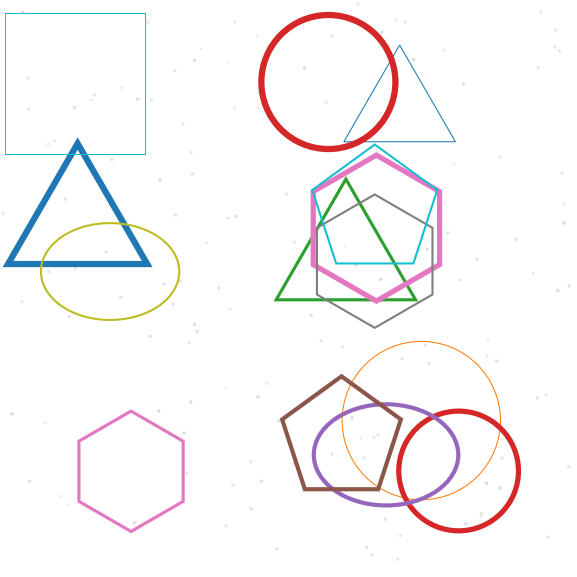[{"shape": "triangle", "thickness": 0.5, "radius": 0.56, "center": [0.692, 0.809]}, {"shape": "triangle", "thickness": 3, "radius": 0.7, "center": [0.134, 0.611]}, {"shape": "circle", "thickness": 0.5, "radius": 0.69, "center": [0.729, 0.271]}, {"shape": "triangle", "thickness": 1.5, "radius": 0.7, "center": [0.599, 0.55]}, {"shape": "circle", "thickness": 3, "radius": 0.58, "center": [0.569, 0.857]}, {"shape": "circle", "thickness": 2.5, "radius": 0.52, "center": [0.794, 0.184]}, {"shape": "oval", "thickness": 2, "radius": 0.63, "center": [0.668, 0.212]}, {"shape": "pentagon", "thickness": 2, "radius": 0.54, "center": [0.591, 0.239]}, {"shape": "hexagon", "thickness": 1.5, "radius": 0.52, "center": [0.227, 0.183]}, {"shape": "hexagon", "thickness": 2.5, "radius": 0.63, "center": [0.652, 0.604]}, {"shape": "hexagon", "thickness": 1, "radius": 0.58, "center": [0.649, 0.547]}, {"shape": "oval", "thickness": 1, "radius": 0.6, "center": [0.191, 0.529]}, {"shape": "square", "thickness": 0.5, "radius": 0.61, "center": [0.13, 0.855]}, {"shape": "pentagon", "thickness": 1, "radius": 0.57, "center": [0.649, 0.635]}]